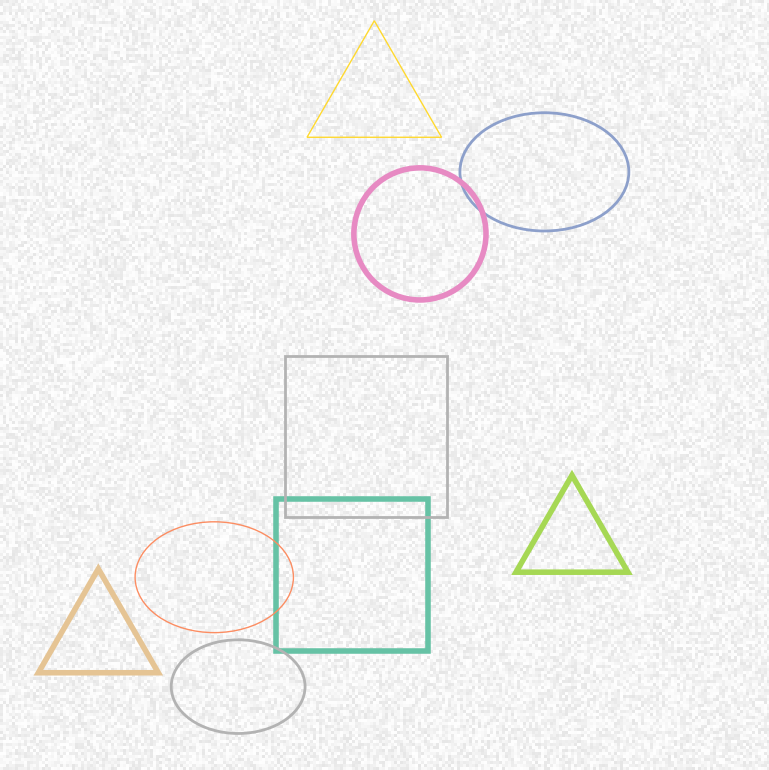[{"shape": "square", "thickness": 2, "radius": 0.49, "center": [0.457, 0.254]}, {"shape": "oval", "thickness": 0.5, "radius": 0.51, "center": [0.278, 0.25]}, {"shape": "oval", "thickness": 1, "radius": 0.55, "center": [0.707, 0.777]}, {"shape": "circle", "thickness": 2, "radius": 0.43, "center": [0.545, 0.696]}, {"shape": "triangle", "thickness": 2, "radius": 0.42, "center": [0.743, 0.299]}, {"shape": "triangle", "thickness": 0.5, "radius": 0.5, "center": [0.486, 0.872]}, {"shape": "triangle", "thickness": 2, "radius": 0.45, "center": [0.128, 0.171]}, {"shape": "square", "thickness": 1, "radius": 0.53, "center": [0.475, 0.433]}, {"shape": "oval", "thickness": 1, "radius": 0.43, "center": [0.309, 0.108]}]